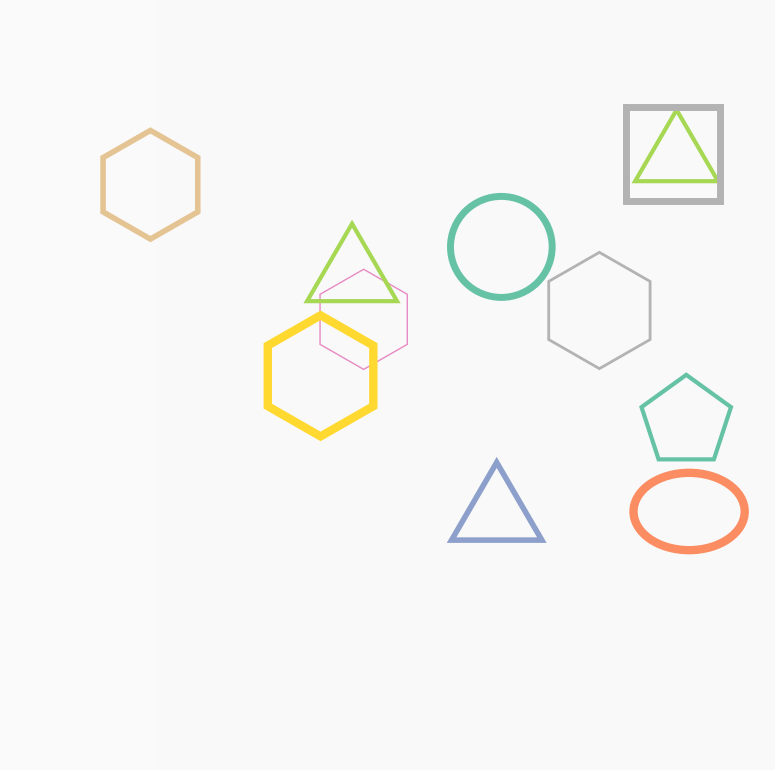[{"shape": "circle", "thickness": 2.5, "radius": 0.33, "center": [0.647, 0.679]}, {"shape": "pentagon", "thickness": 1.5, "radius": 0.3, "center": [0.885, 0.453]}, {"shape": "oval", "thickness": 3, "radius": 0.36, "center": [0.889, 0.336]}, {"shape": "triangle", "thickness": 2, "radius": 0.34, "center": [0.641, 0.332]}, {"shape": "hexagon", "thickness": 0.5, "radius": 0.32, "center": [0.469, 0.585]}, {"shape": "triangle", "thickness": 1.5, "radius": 0.31, "center": [0.873, 0.796]}, {"shape": "triangle", "thickness": 1.5, "radius": 0.34, "center": [0.454, 0.642]}, {"shape": "hexagon", "thickness": 3, "radius": 0.39, "center": [0.414, 0.512]}, {"shape": "hexagon", "thickness": 2, "radius": 0.35, "center": [0.194, 0.76]}, {"shape": "square", "thickness": 2.5, "radius": 0.3, "center": [0.868, 0.801]}, {"shape": "hexagon", "thickness": 1, "radius": 0.38, "center": [0.773, 0.597]}]